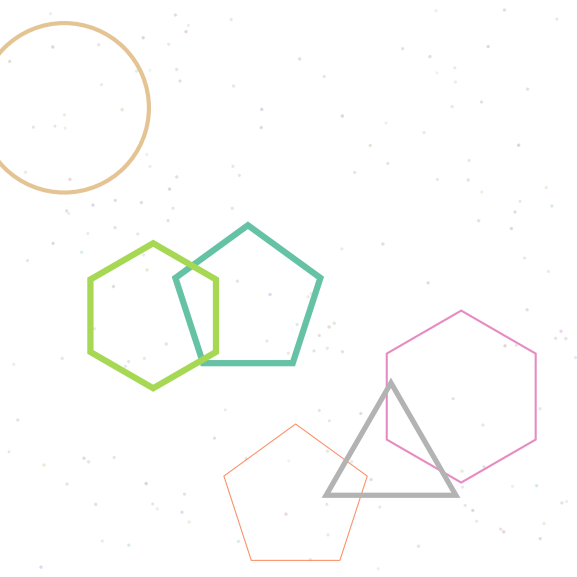[{"shape": "pentagon", "thickness": 3, "radius": 0.66, "center": [0.429, 0.477]}, {"shape": "pentagon", "thickness": 0.5, "radius": 0.65, "center": [0.512, 0.134]}, {"shape": "hexagon", "thickness": 1, "radius": 0.74, "center": [0.799, 0.312]}, {"shape": "hexagon", "thickness": 3, "radius": 0.63, "center": [0.265, 0.452]}, {"shape": "circle", "thickness": 2, "radius": 0.73, "center": [0.111, 0.812]}, {"shape": "triangle", "thickness": 2.5, "radius": 0.65, "center": [0.677, 0.206]}]